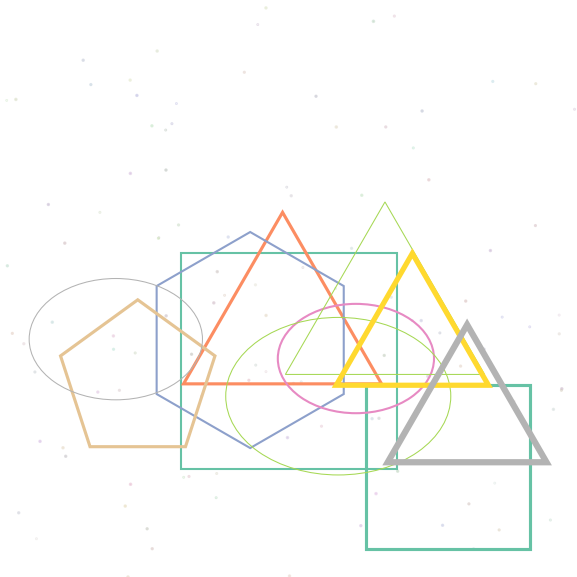[{"shape": "square", "thickness": 1.5, "radius": 0.71, "center": [0.775, 0.19]}, {"shape": "square", "thickness": 1, "radius": 0.94, "center": [0.501, 0.374]}, {"shape": "triangle", "thickness": 1.5, "radius": 0.99, "center": [0.489, 0.433]}, {"shape": "hexagon", "thickness": 1, "radius": 0.94, "center": [0.433, 0.41]}, {"shape": "oval", "thickness": 1, "radius": 0.68, "center": [0.616, 0.378]}, {"shape": "oval", "thickness": 0.5, "radius": 0.97, "center": [0.586, 0.313]}, {"shape": "triangle", "thickness": 0.5, "radius": 1.0, "center": [0.667, 0.45]}, {"shape": "triangle", "thickness": 2.5, "radius": 0.76, "center": [0.714, 0.408]}, {"shape": "pentagon", "thickness": 1.5, "radius": 0.7, "center": [0.239, 0.339]}, {"shape": "triangle", "thickness": 3, "radius": 0.79, "center": [0.809, 0.278]}, {"shape": "oval", "thickness": 0.5, "radius": 0.75, "center": [0.201, 0.412]}]